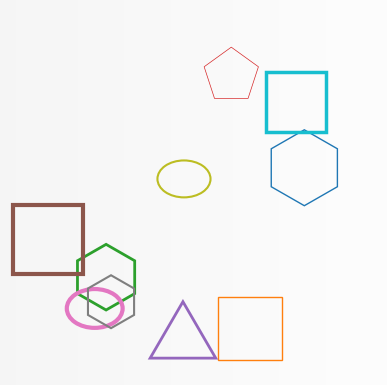[{"shape": "hexagon", "thickness": 1, "radius": 0.49, "center": [0.785, 0.564]}, {"shape": "square", "thickness": 1, "radius": 0.41, "center": [0.646, 0.147]}, {"shape": "hexagon", "thickness": 2, "radius": 0.43, "center": [0.274, 0.28]}, {"shape": "pentagon", "thickness": 0.5, "radius": 0.37, "center": [0.597, 0.804]}, {"shape": "triangle", "thickness": 2, "radius": 0.49, "center": [0.472, 0.119]}, {"shape": "square", "thickness": 3, "radius": 0.45, "center": [0.123, 0.377]}, {"shape": "oval", "thickness": 3, "radius": 0.36, "center": [0.244, 0.199]}, {"shape": "hexagon", "thickness": 1.5, "radius": 0.34, "center": [0.287, 0.216]}, {"shape": "oval", "thickness": 1.5, "radius": 0.34, "center": [0.475, 0.535]}, {"shape": "square", "thickness": 2.5, "radius": 0.39, "center": [0.764, 0.735]}]